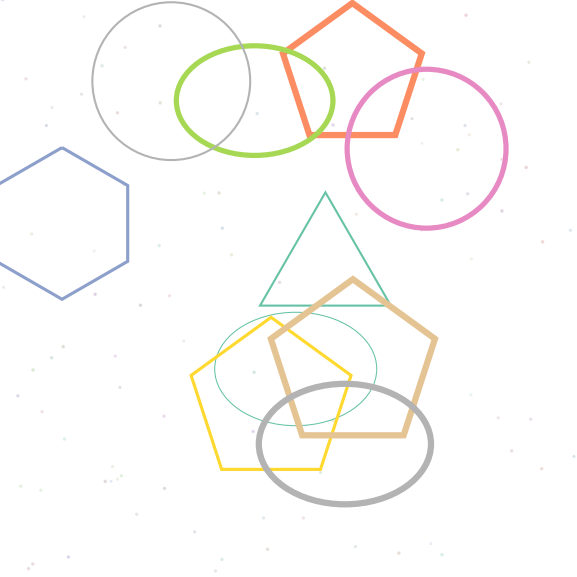[{"shape": "oval", "thickness": 0.5, "radius": 0.7, "center": [0.512, 0.36]}, {"shape": "triangle", "thickness": 1, "radius": 0.65, "center": [0.564, 0.535]}, {"shape": "pentagon", "thickness": 3, "radius": 0.63, "center": [0.61, 0.867]}, {"shape": "hexagon", "thickness": 1.5, "radius": 0.66, "center": [0.107, 0.612]}, {"shape": "circle", "thickness": 2.5, "radius": 0.69, "center": [0.739, 0.742]}, {"shape": "oval", "thickness": 2.5, "radius": 0.68, "center": [0.441, 0.825]}, {"shape": "pentagon", "thickness": 1.5, "radius": 0.73, "center": [0.469, 0.304]}, {"shape": "pentagon", "thickness": 3, "radius": 0.75, "center": [0.611, 0.366]}, {"shape": "circle", "thickness": 1, "radius": 0.68, "center": [0.297, 0.859]}, {"shape": "oval", "thickness": 3, "radius": 0.75, "center": [0.597, 0.23]}]